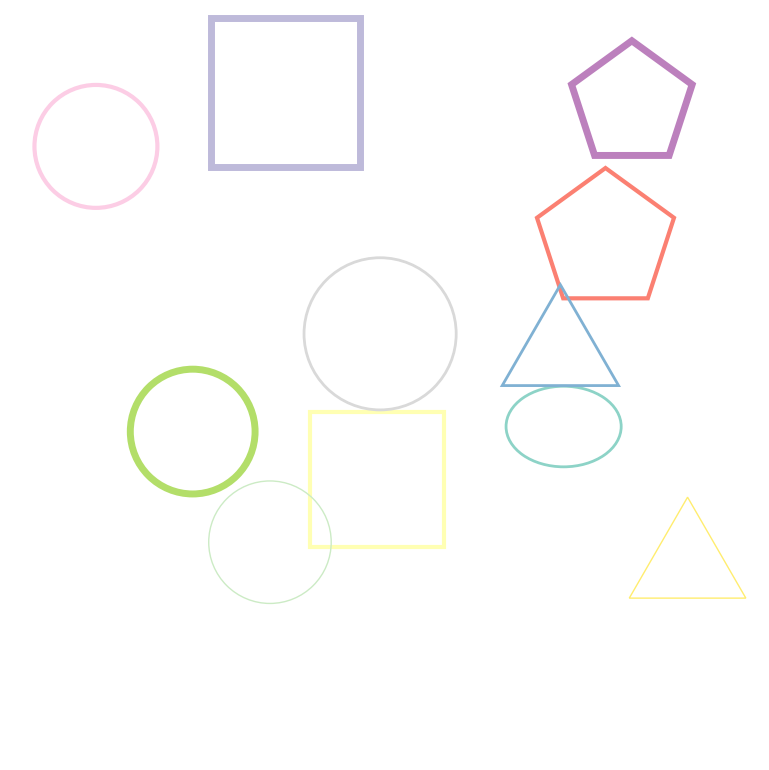[{"shape": "oval", "thickness": 1, "radius": 0.37, "center": [0.732, 0.446]}, {"shape": "square", "thickness": 1.5, "radius": 0.44, "center": [0.49, 0.378]}, {"shape": "square", "thickness": 2.5, "radius": 0.48, "center": [0.371, 0.88]}, {"shape": "pentagon", "thickness": 1.5, "radius": 0.47, "center": [0.786, 0.688]}, {"shape": "triangle", "thickness": 1, "radius": 0.44, "center": [0.728, 0.543]}, {"shape": "circle", "thickness": 2.5, "radius": 0.41, "center": [0.25, 0.44]}, {"shape": "circle", "thickness": 1.5, "radius": 0.4, "center": [0.125, 0.81]}, {"shape": "circle", "thickness": 1, "radius": 0.49, "center": [0.494, 0.566]}, {"shape": "pentagon", "thickness": 2.5, "radius": 0.41, "center": [0.821, 0.865]}, {"shape": "circle", "thickness": 0.5, "radius": 0.4, "center": [0.351, 0.296]}, {"shape": "triangle", "thickness": 0.5, "radius": 0.44, "center": [0.893, 0.267]}]